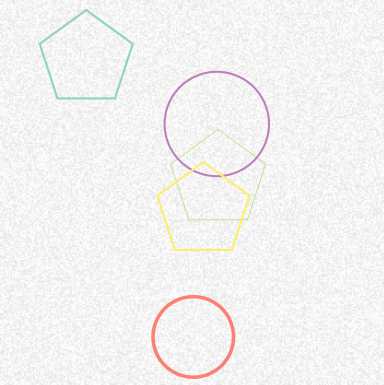[{"shape": "pentagon", "thickness": 1.5, "radius": 0.63, "center": [0.224, 0.847]}, {"shape": "circle", "thickness": 2.5, "radius": 0.52, "center": [0.502, 0.125]}, {"shape": "pentagon", "thickness": 0.5, "radius": 0.65, "center": [0.567, 0.534]}, {"shape": "circle", "thickness": 1.5, "radius": 0.68, "center": [0.563, 0.678]}, {"shape": "pentagon", "thickness": 1.5, "radius": 0.63, "center": [0.528, 0.453]}]